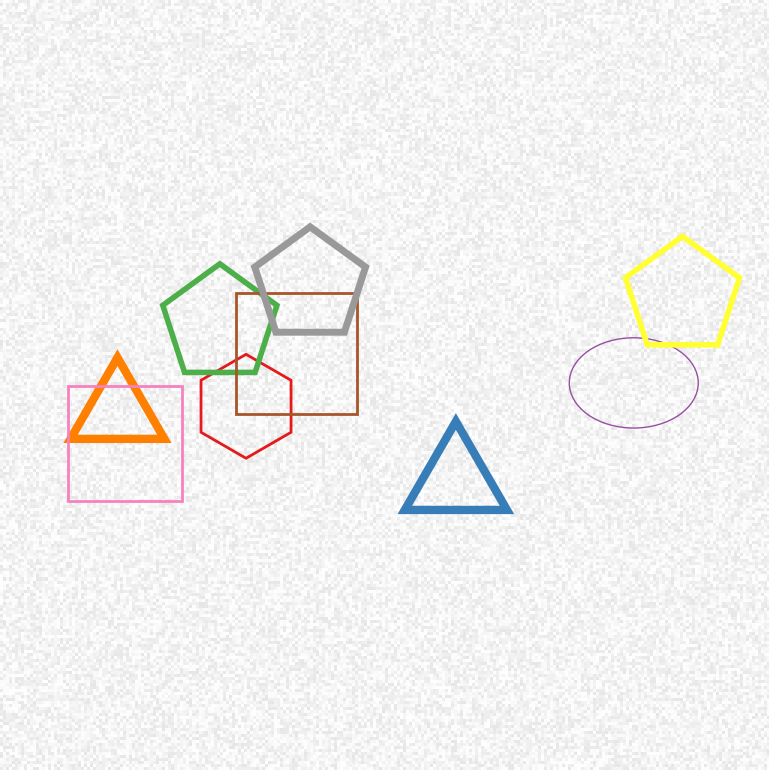[{"shape": "hexagon", "thickness": 1, "radius": 0.34, "center": [0.32, 0.472]}, {"shape": "triangle", "thickness": 3, "radius": 0.38, "center": [0.592, 0.376]}, {"shape": "pentagon", "thickness": 2, "radius": 0.39, "center": [0.285, 0.579]}, {"shape": "oval", "thickness": 0.5, "radius": 0.42, "center": [0.823, 0.503]}, {"shape": "triangle", "thickness": 3, "radius": 0.35, "center": [0.153, 0.465]}, {"shape": "pentagon", "thickness": 2, "radius": 0.39, "center": [0.886, 0.615]}, {"shape": "square", "thickness": 1, "radius": 0.39, "center": [0.385, 0.541]}, {"shape": "square", "thickness": 1, "radius": 0.37, "center": [0.162, 0.424]}, {"shape": "pentagon", "thickness": 2.5, "radius": 0.38, "center": [0.403, 0.63]}]